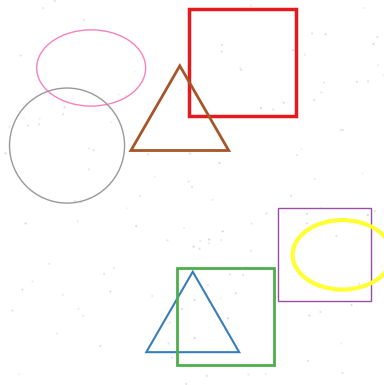[{"shape": "square", "thickness": 2.5, "radius": 0.69, "center": [0.63, 0.837]}, {"shape": "triangle", "thickness": 1.5, "radius": 0.7, "center": [0.501, 0.155]}, {"shape": "square", "thickness": 2, "radius": 0.63, "center": [0.585, 0.179]}, {"shape": "square", "thickness": 1, "radius": 0.61, "center": [0.842, 0.34]}, {"shape": "oval", "thickness": 3, "radius": 0.64, "center": [0.889, 0.338]}, {"shape": "triangle", "thickness": 2, "radius": 0.73, "center": [0.467, 0.682]}, {"shape": "oval", "thickness": 1, "radius": 0.71, "center": [0.237, 0.823]}, {"shape": "circle", "thickness": 1, "radius": 0.75, "center": [0.174, 0.622]}]